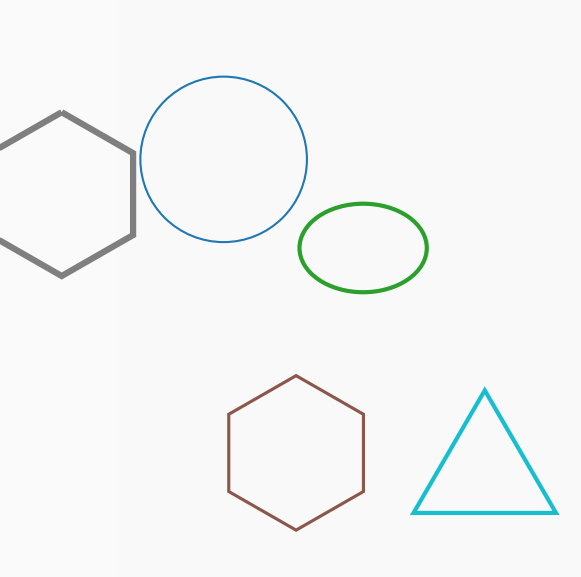[{"shape": "circle", "thickness": 1, "radius": 0.72, "center": [0.385, 0.723]}, {"shape": "oval", "thickness": 2, "radius": 0.55, "center": [0.625, 0.57]}, {"shape": "hexagon", "thickness": 1.5, "radius": 0.67, "center": [0.509, 0.215]}, {"shape": "hexagon", "thickness": 3, "radius": 0.71, "center": [0.106, 0.663]}, {"shape": "triangle", "thickness": 2, "radius": 0.71, "center": [0.834, 0.182]}]